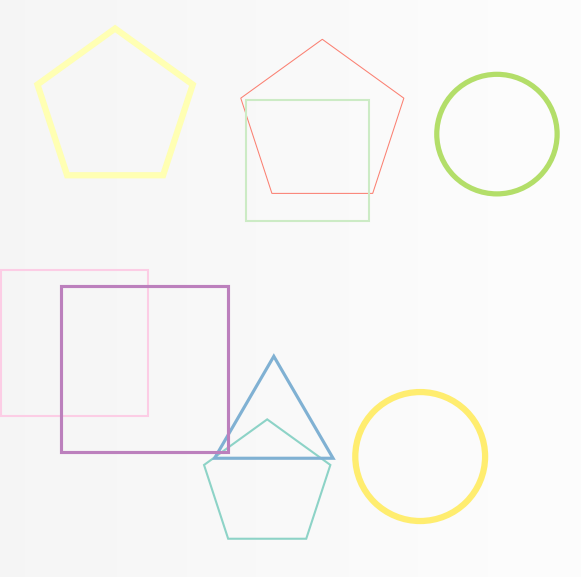[{"shape": "pentagon", "thickness": 1, "radius": 0.57, "center": [0.46, 0.159]}, {"shape": "pentagon", "thickness": 3, "radius": 0.7, "center": [0.198, 0.809]}, {"shape": "pentagon", "thickness": 0.5, "radius": 0.74, "center": [0.555, 0.784]}, {"shape": "triangle", "thickness": 1.5, "radius": 0.59, "center": [0.471, 0.264]}, {"shape": "circle", "thickness": 2.5, "radius": 0.52, "center": [0.855, 0.767]}, {"shape": "square", "thickness": 1, "radius": 0.63, "center": [0.129, 0.405]}, {"shape": "square", "thickness": 1.5, "radius": 0.72, "center": [0.249, 0.36]}, {"shape": "square", "thickness": 1, "radius": 0.53, "center": [0.529, 0.722]}, {"shape": "circle", "thickness": 3, "radius": 0.56, "center": [0.723, 0.209]}]